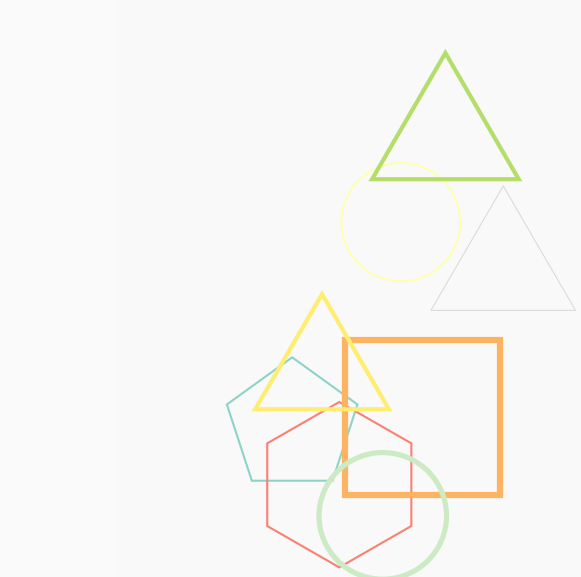[{"shape": "pentagon", "thickness": 1, "radius": 0.59, "center": [0.503, 0.262]}, {"shape": "circle", "thickness": 1, "radius": 0.51, "center": [0.69, 0.615]}, {"shape": "hexagon", "thickness": 1, "radius": 0.72, "center": [0.584, 0.16]}, {"shape": "square", "thickness": 3, "radius": 0.67, "center": [0.727, 0.276]}, {"shape": "triangle", "thickness": 2, "radius": 0.73, "center": [0.766, 0.762]}, {"shape": "triangle", "thickness": 0.5, "radius": 0.72, "center": [0.866, 0.533]}, {"shape": "circle", "thickness": 2.5, "radius": 0.55, "center": [0.659, 0.106]}, {"shape": "triangle", "thickness": 2, "radius": 0.66, "center": [0.554, 0.357]}]